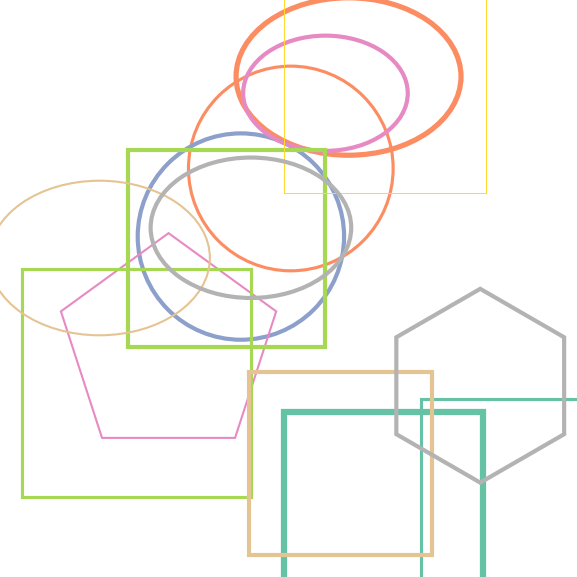[{"shape": "square", "thickness": 3, "radius": 0.87, "center": [0.664, 0.112]}, {"shape": "square", "thickness": 1.5, "radius": 0.81, "center": [0.893, 0.146]}, {"shape": "oval", "thickness": 2.5, "radius": 0.97, "center": [0.604, 0.867]}, {"shape": "circle", "thickness": 1.5, "radius": 0.89, "center": [0.504, 0.707]}, {"shape": "circle", "thickness": 2, "radius": 0.89, "center": [0.417, 0.59]}, {"shape": "pentagon", "thickness": 1, "radius": 0.98, "center": [0.292, 0.399]}, {"shape": "oval", "thickness": 2, "radius": 0.71, "center": [0.564, 0.838]}, {"shape": "square", "thickness": 2, "radius": 0.85, "center": [0.392, 0.569]}, {"shape": "square", "thickness": 1.5, "radius": 0.99, "center": [0.236, 0.336]}, {"shape": "square", "thickness": 0.5, "radius": 0.88, "center": [0.667, 0.84]}, {"shape": "square", "thickness": 2, "radius": 0.79, "center": [0.589, 0.196]}, {"shape": "oval", "thickness": 1, "radius": 0.96, "center": [0.172, 0.552]}, {"shape": "hexagon", "thickness": 2, "radius": 0.84, "center": [0.832, 0.331]}, {"shape": "oval", "thickness": 2, "radius": 0.87, "center": [0.434, 0.605]}]